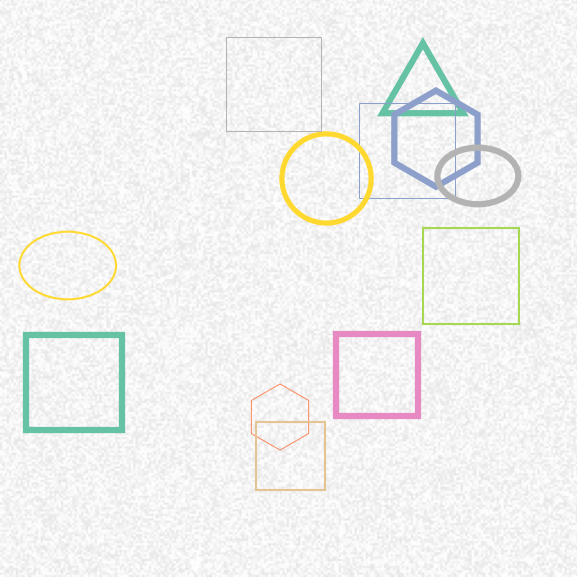[{"shape": "triangle", "thickness": 3, "radius": 0.4, "center": [0.732, 0.844]}, {"shape": "square", "thickness": 3, "radius": 0.41, "center": [0.128, 0.337]}, {"shape": "hexagon", "thickness": 0.5, "radius": 0.29, "center": [0.485, 0.277]}, {"shape": "hexagon", "thickness": 3, "radius": 0.42, "center": [0.755, 0.759]}, {"shape": "square", "thickness": 0.5, "radius": 0.41, "center": [0.705, 0.738]}, {"shape": "square", "thickness": 3, "radius": 0.35, "center": [0.653, 0.35]}, {"shape": "square", "thickness": 1, "radius": 0.42, "center": [0.815, 0.522]}, {"shape": "oval", "thickness": 1, "radius": 0.42, "center": [0.117, 0.539]}, {"shape": "circle", "thickness": 2.5, "radius": 0.39, "center": [0.565, 0.69]}, {"shape": "square", "thickness": 1, "radius": 0.3, "center": [0.503, 0.209]}, {"shape": "oval", "thickness": 3, "radius": 0.35, "center": [0.827, 0.694]}, {"shape": "square", "thickness": 0.5, "radius": 0.41, "center": [0.474, 0.854]}]